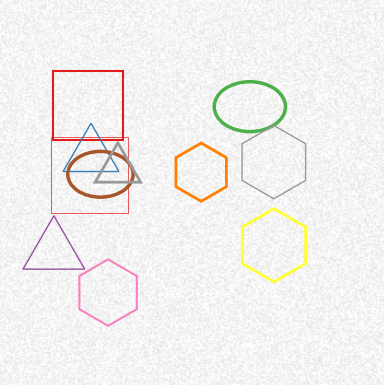[{"shape": "square", "thickness": 1.5, "radius": 0.45, "center": [0.228, 0.726]}, {"shape": "square", "thickness": 0.5, "radius": 0.5, "center": [0.233, 0.545]}, {"shape": "triangle", "thickness": 1, "radius": 0.42, "center": [0.236, 0.596]}, {"shape": "oval", "thickness": 2.5, "radius": 0.46, "center": [0.649, 0.723]}, {"shape": "triangle", "thickness": 1, "radius": 0.46, "center": [0.14, 0.347]}, {"shape": "hexagon", "thickness": 2, "radius": 0.38, "center": [0.523, 0.553]}, {"shape": "hexagon", "thickness": 2, "radius": 0.47, "center": [0.712, 0.363]}, {"shape": "oval", "thickness": 2.5, "radius": 0.42, "center": [0.261, 0.547]}, {"shape": "hexagon", "thickness": 1.5, "radius": 0.43, "center": [0.281, 0.24]}, {"shape": "triangle", "thickness": 2, "radius": 0.34, "center": [0.306, 0.561]}, {"shape": "hexagon", "thickness": 1, "radius": 0.48, "center": [0.711, 0.579]}]